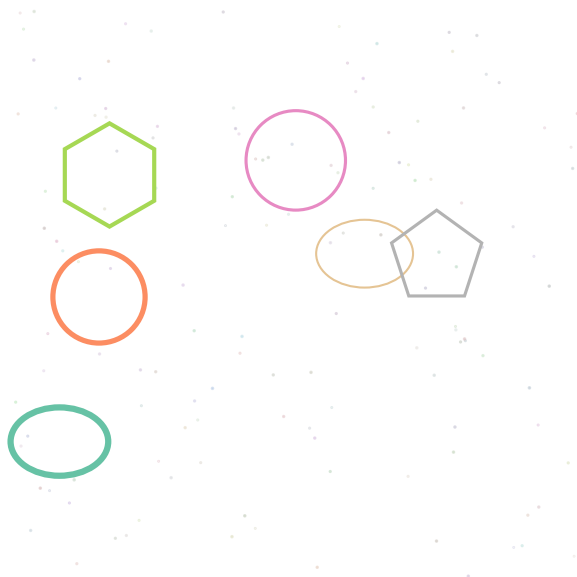[{"shape": "oval", "thickness": 3, "radius": 0.42, "center": [0.103, 0.235]}, {"shape": "circle", "thickness": 2.5, "radius": 0.4, "center": [0.171, 0.485]}, {"shape": "circle", "thickness": 1.5, "radius": 0.43, "center": [0.512, 0.721]}, {"shape": "hexagon", "thickness": 2, "radius": 0.45, "center": [0.19, 0.696]}, {"shape": "oval", "thickness": 1, "radius": 0.42, "center": [0.631, 0.56]}, {"shape": "pentagon", "thickness": 1.5, "radius": 0.41, "center": [0.756, 0.553]}]